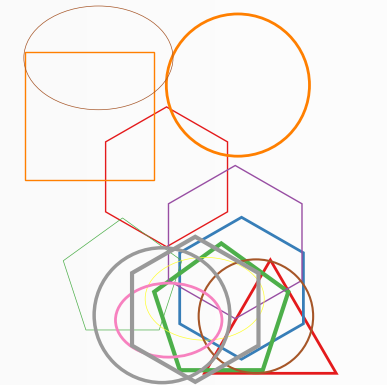[{"shape": "hexagon", "thickness": 1, "radius": 0.91, "center": [0.43, 0.541]}, {"shape": "triangle", "thickness": 2, "radius": 0.98, "center": [0.698, 0.129]}, {"shape": "hexagon", "thickness": 2, "radius": 0.92, "center": [0.623, 0.251]}, {"shape": "pentagon", "thickness": 0.5, "radius": 0.8, "center": [0.316, 0.273]}, {"shape": "pentagon", "thickness": 3, "radius": 0.91, "center": [0.571, 0.186]}, {"shape": "hexagon", "thickness": 1, "radius": 0.99, "center": [0.607, 0.371]}, {"shape": "square", "thickness": 1, "radius": 0.83, "center": [0.231, 0.699]}, {"shape": "circle", "thickness": 2, "radius": 0.92, "center": [0.614, 0.779]}, {"shape": "oval", "thickness": 0.5, "radius": 0.77, "center": [0.528, 0.224]}, {"shape": "oval", "thickness": 0.5, "radius": 0.96, "center": [0.254, 0.85]}, {"shape": "circle", "thickness": 1.5, "radius": 0.74, "center": [0.66, 0.179]}, {"shape": "oval", "thickness": 2, "radius": 0.69, "center": [0.435, 0.169]}, {"shape": "circle", "thickness": 2.5, "radius": 0.88, "center": [0.418, 0.181]}, {"shape": "hexagon", "thickness": 3, "radius": 0.94, "center": [0.504, 0.197]}]